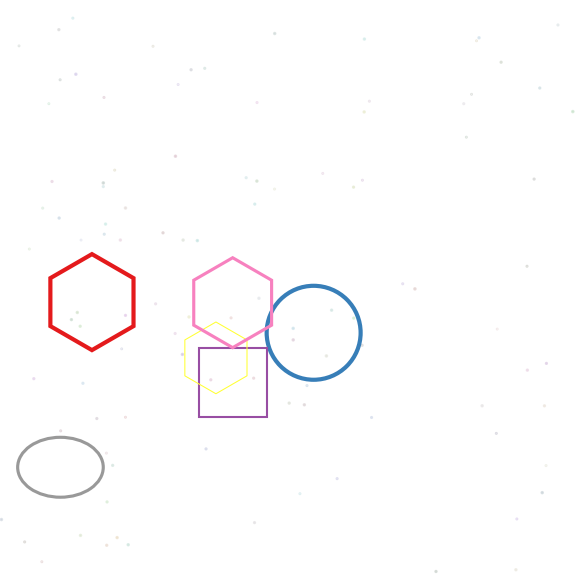[{"shape": "hexagon", "thickness": 2, "radius": 0.42, "center": [0.159, 0.476]}, {"shape": "circle", "thickness": 2, "radius": 0.41, "center": [0.543, 0.423]}, {"shape": "square", "thickness": 1, "radius": 0.3, "center": [0.403, 0.337]}, {"shape": "hexagon", "thickness": 0.5, "radius": 0.31, "center": [0.374, 0.379]}, {"shape": "hexagon", "thickness": 1.5, "radius": 0.39, "center": [0.403, 0.475]}, {"shape": "oval", "thickness": 1.5, "radius": 0.37, "center": [0.105, 0.19]}]